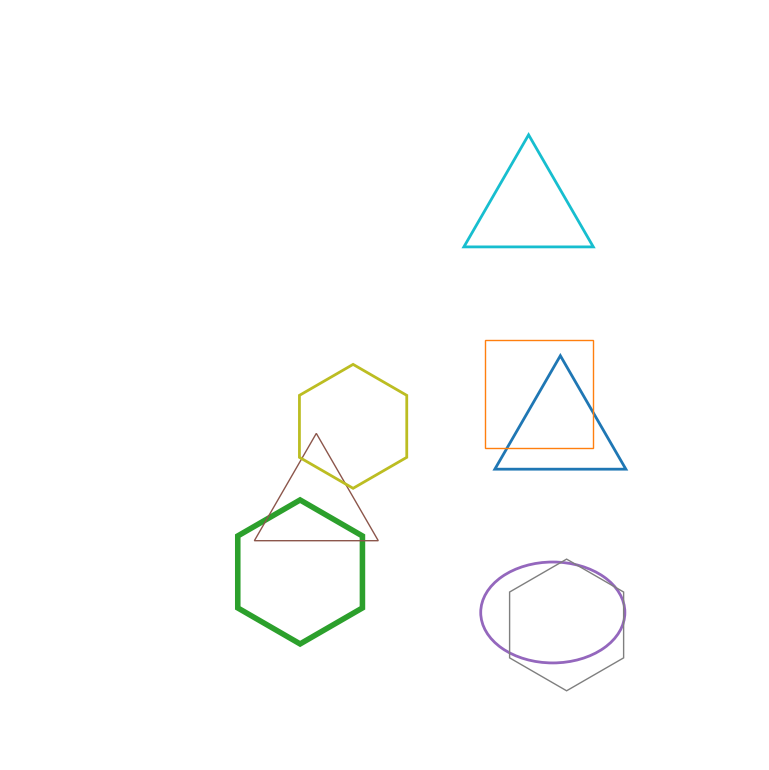[{"shape": "triangle", "thickness": 1, "radius": 0.49, "center": [0.728, 0.44]}, {"shape": "square", "thickness": 0.5, "radius": 0.35, "center": [0.7, 0.488]}, {"shape": "hexagon", "thickness": 2, "radius": 0.47, "center": [0.39, 0.257]}, {"shape": "oval", "thickness": 1, "radius": 0.47, "center": [0.718, 0.205]}, {"shape": "triangle", "thickness": 0.5, "radius": 0.46, "center": [0.411, 0.344]}, {"shape": "hexagon", "thickness": 0.5, "radius": 0.43, "center": [0.736, 0.188]}, {"shape": "hexagon", "thickness": 1, "radius": 0.4, "center": [0.459, 0.446]}, {"shape": "triangle", "thickness": 1, "radius": 0.49, "center": [0.686, 0.728]}]